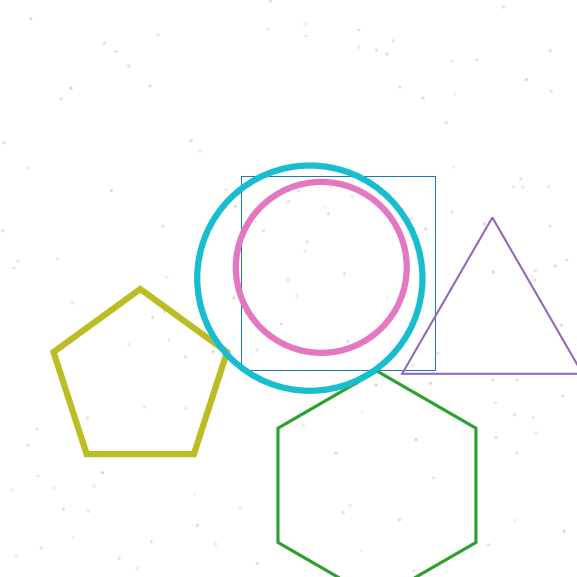[{"shape": "square", "thickness": 0.5, "radius": 0.84, "center": [0.585, 0.527]}, {"shape": "hexagon", "thickness": 1.5, "radius": 0.99, "center": [0.653, 0.159]}, {"shape": "triangle", "thickness": 1, "radius": 0.9, "center": [0.853, 0.442]}, {"shape": "circle", "thickness": 3, "radius": 0.74, "center": [0.556, 0.536]}, {"shape": "pentagon", "thickness": 3, "radius": 0.79, "center": [0.243, 0.341]}, {"shape": "circle", "thickness": 3, "radius": 0.98, "center": [0.537, 0.517]}]